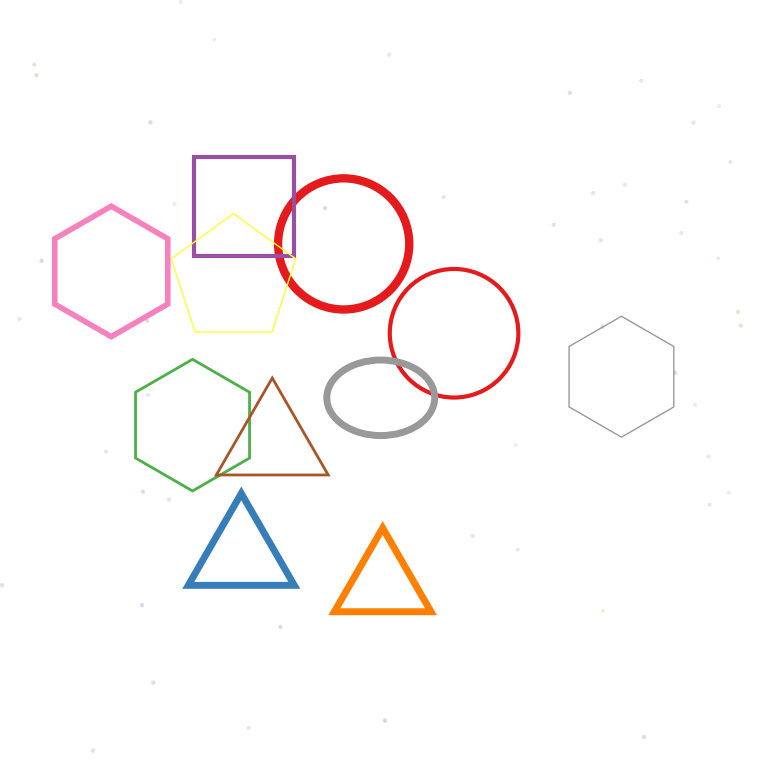[{"shape": "circle", "thickness": 3, "radius": 0.43, "center": [0.446, 0.683]}, {"shape": "circle", "thickness": 1.5, "radius": 0.42, "center": [0.59, 0.567]}, {"shape": "triangle", "thickness": 2.5, "radius": 0.4, "center": [0.313, 0.28]}, {"shape": "hexagon", "thickness": 1, "radius": 0.43, "center": [0.25, 0.448]}, {"shape": "square", "thickness": 1.5, "radius": 0.32, "center": [0.317, 0.732]}, {"shape": "triangle", "thickness": 2.5, "radius": 0.36, "center": [0.497, 0.242]}, {"shape": "pentagon", "thickness": 0.5, "radius": 0.43, "center": [0.303, 0.638]}, {"shape": "triangle", "thickness": 1, "radius": 0.42, "center": [0.354, 0.425]}, {"shape": "hexagon", "thickness": 2, "radius": 0.42, "center": [0.144, 0.647]}, {"shape": "hexagon", "thickness": 0.5, "radius": 0.39, "center": [0.807, 0.511]}, {"shape": "oval", "thickness": 2.5, "radius": 0.35, "center": [0.494, 0.483]}]